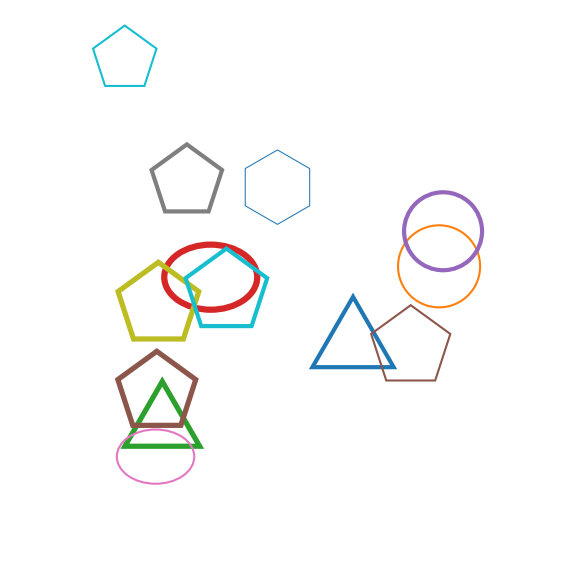[{"shape": "triangle", "thickness": 2, "radius": 0.41, "center": [0.611, 0.404]}, {"shape": "hexagon", "thickness": 0.5, "radius": 0.32, "center": [0.48, 0.675]}, {"shape": "circle", "thickness": 1, "radius": 0.36, "center": [0.76, 0.538]}, {"shape": "triangle", "thickness": 2.5, "radius": 0.37, "center": [0.281, 0.264]}, {"shape": "oval", "thickness": 3, "radius": 0.4, "center": [0.365, 0.519]}, {"shape": "circle", "thickness": 2, "radius": 0.34, "center": [0.767, 0.599]}, {"shape": "pentagon", "thickness": 1, "radius": 0.36, "center": [0.711, 0.399]}, {"shape": "pentagon", "thickness": 2.5, "radius": 0.35, "center": [0.272, 0.32]}, {"shape": "oval", "thickness": 1, "radius": 0.34, "center": [0.269, 0.208]}, {"shape": "pentagon", "thickness": 2, "radius": 0.32, "center": [0.324, 0.685]}, {"shape": "pentagon", "thickness": 2.5, "radius": 0.37, "center": [0.274, 0.472]}, {"shape": "pentagon", "thickness": 2, "radius": 0.37, "center": [0.392, 0.495]}, {"shape": "pentagon", "thickness": 1, "radius": 0.29, "center": [0.216, 0.897]}]